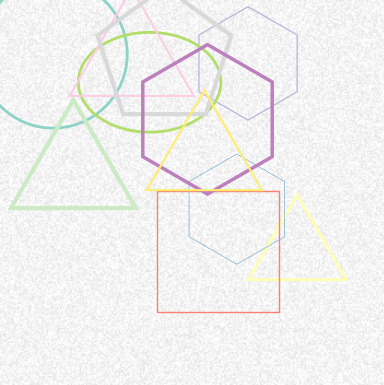[{"shape": "circle", "thickness": 2, "radius": 0.96, "center": [0.138, 0.86]}, {"shape": "triangle", "thickness": 2, "radius": 0.73, "center": [0.772, 0.347]}, {"shape": "hexagon", "thickness": 1, "radius": 0.74, "center": [0.644, 0.835]}, {"shape": "square", "thickness": 1, "radius": 0.79, "center": [0.567, 0.346]}, {"shape": "hexagon", "thickness": 0.5, "radius": 0.72, "center": [0.615, 0.457]}, {"shape": "oval", "thickness": 2, "radius": 0.93, "center": [0.389, 0.786]}, {"shape": "triangle", "thickness": 1.5, "radius": 0.93, "center": [0.342, 0.844]}, {"shape": "pentagon", "thickness": 3, "radius": 0.91, "center": [0.427, 0.851]}, {"shape": "hexagon", "thickness": 2.5, "radius": 0.97, "center": [0.539, 0.69]}, {"shape": "triangle", "thickness": 3, "radius": 0.94, "center": [0.191, 0.553]}, {"shape": "triangle", "thickness": 1.5, "radius": 0.86, "center": [0.531, 0.593]}]